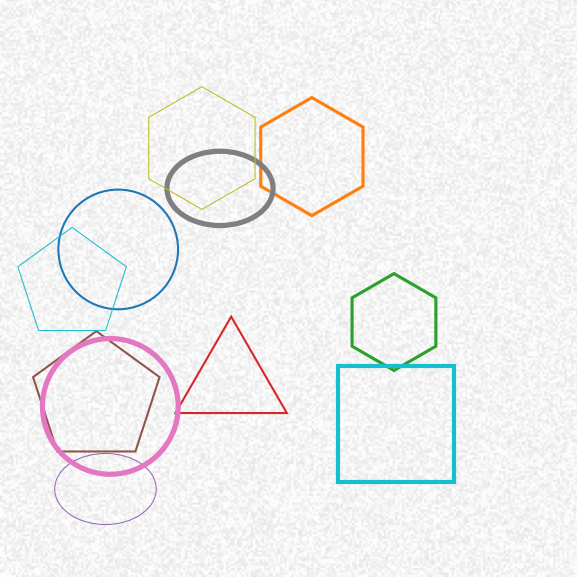[{"shape": "circle", "thickness": 1, "radius": 0.52, "center": [0.205, 0.567]}, {"shape": "hexagon", "thickness": 1.5, "radius": 0.51, "center": [0.54, 0.728]}, {"shape": "hexagon", "thickness": 1.5, "radius": 0.42, "center": [0.682, 0.442]}, {"shape": "triangle", "thickness": 1, "radius": 0.56, "center": [0.4, 0.34]}, {"shape": "oval", "thickness": 0.5, "radius": 0.44, "center": [0.183, 0.152]}, {"shape": "pentagon", "thickness": 1, "radius": 0.58, "center": [0.167, 0.311]}, {"shape": "circle", "thickness": 2.5, "radius": 0.59, "center": [0.191, 0.295]}, {"shape": "oval", "thickness": 2.5, "radius": 0.46, "center": [0.381, 0.673]}, {"shape": "hexagon", "thickness": 0.5, "radius": 0.53, "center": [0.35, 0.743]}, {"shape": "square", "thickness": 2, "radius": 0.5, "center": [0.685, 0.265]}, {"shape": "pentagon", "thickness": 0.5, "radius": 0.49, "center": [0.125, 0.507]}]